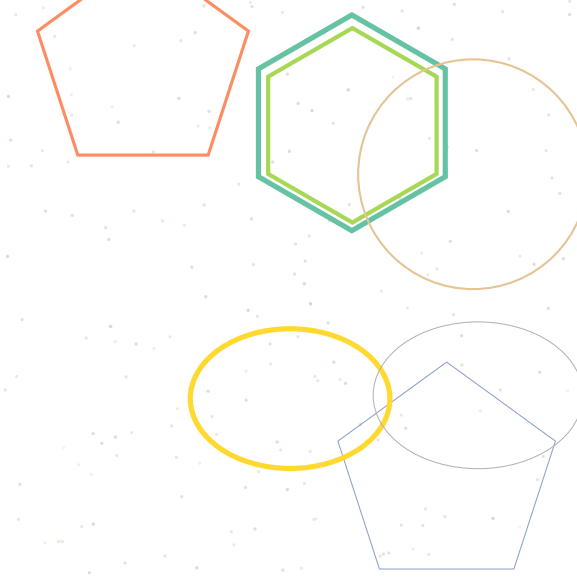[{"shape": "hexagon", "thickness": 2.5, "radius": 0.93, "center": [0.609, 0.786]}, {"shape": "pentagon", "thickness": 1.5, "radius": 0.96, "center": [0.248, 0.886]}, {"shape": "pentagon", "thickness": 0.5, "radius": 0.99, "center": [0.773, 0.174]}, {"shape": "hexagon", "thickness": 2, "radius": 0.84, "center": [0.61, 0.782]}, {"shape": "oval", "thickness": 2.5, "radius": 0.86, "center": [0.502, 0.309]}, {"shape": "circle", "thickness": 1, "radius": 0.99, "center": [0.819, 0.697]}, {"shape": "oval", "thickness": 0.5, "radius": 0.91, "center": [0.828, 0.315]}]